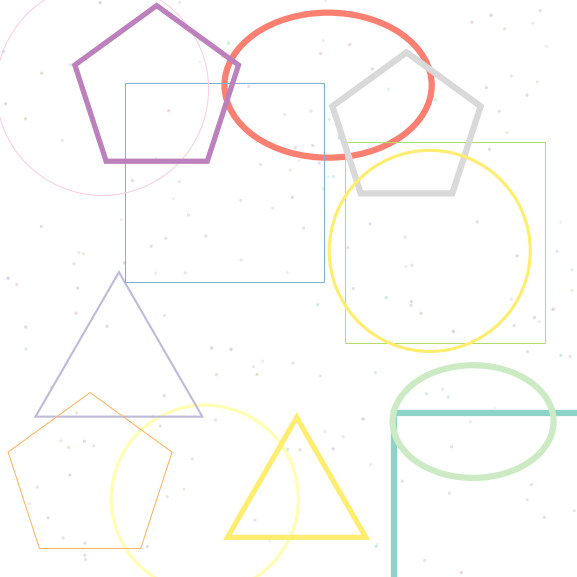[{"shape": "square", "thickness": 3, "radius": 0.81, "center": [0.844, 0.122]}, {"shape": "circle", "thickness": 1.5, "radius": 0.81, "center": [0.355, 0.136]}, {"shape": "triangle", "thickness": 1, "radius": 0.83, "center": [0.206, 0.361]}, {"shape": "oval", "thickness": 3, "radius": 0.9, "center": [0.568, 0.852]}, {"shape": "square", "thickness": 0.5, "radius": 0.86, "center": [0.389, 0.683]}, {"shape": "pentagon", "thickness": 0.5, "radius": 0.75, "center": [0.156, 0.17]}, {"shape": "square", "thickness": 0.5, "radius": 0.87, "center": [0.771, 0.579]}, {"shape": "circle", "thickness": 0.5, "radius": 0.92, "center": [0.177, 0.845]}, {"shape": "pentagon", "thickness": 3, "radius": 0.67, "center": [0.704, 0.773]}, {"shape": "pentagon", "thickness": 2.5, "radius": 0.74, "center": [0.271, 0.84]}, {"shape": "oval", "thickness": 3, "radius": 0.7, "center": [0.819, 0.269]}, {"shape": "triangle", "thickness": 2.5, "radius": 0.69, "center": [0.514, 0.138]}, {"shape": "circle", "thickness": 1.5, "radius": 0.87, "center": [0.744, 0.565]}]